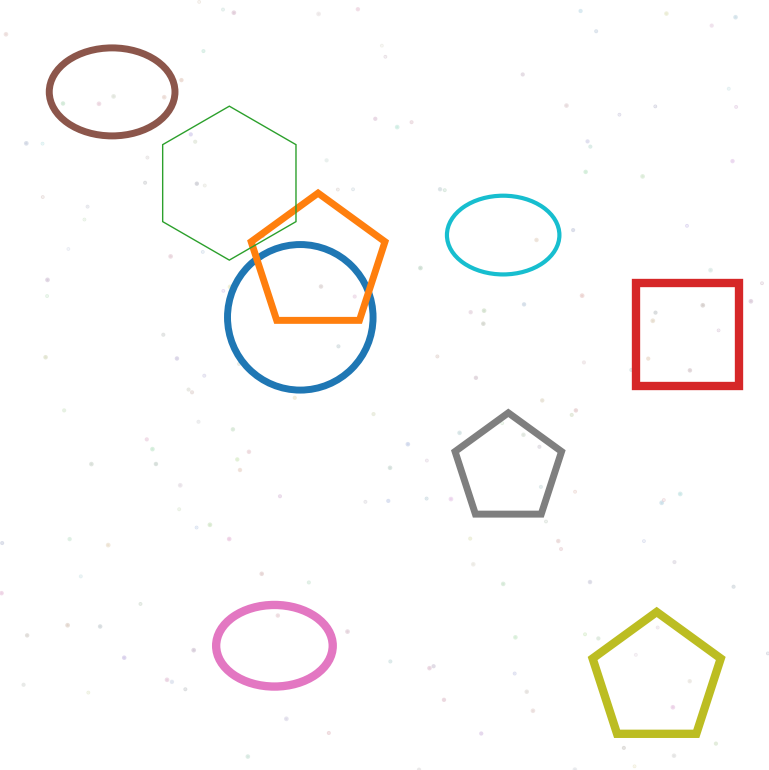[{"shape": "circle", "thickness": 2.5, "radius": 0.47, "center": [0.39, 0.588]}, {"shape": "pentagon", "thickness": 2.5, "radius": 0.46, "center": [0.413, 0.658]}, {"shape": "hexagon", "thickness": 0.5, "radius": 0.5, "center": [0.298, 0.762]}, {"shape": "square", "thickness": 3, "radius": 0.33, "center": [0.893, 0.565]}, {"shape": "oval", "thickness": 2.5, "radius": 0.41, "center": [0.146, 0.881]}, {"shape": "oval", "thickness": 3, "radius": 0.38, "center": [0.356, 0.161]}, {"shape": "pentagon", "thickness": 2.5, "radius": 0.36, "center": [0.66, 0.391]}, {"shape": "pentagon", "thickness": 3, "radius": 0.44, "center": [0.853, 0.118]}, {"shape": "oval", "thickness": 1.5, "radius": 0.37, "center": [0.653, 0.695]}]